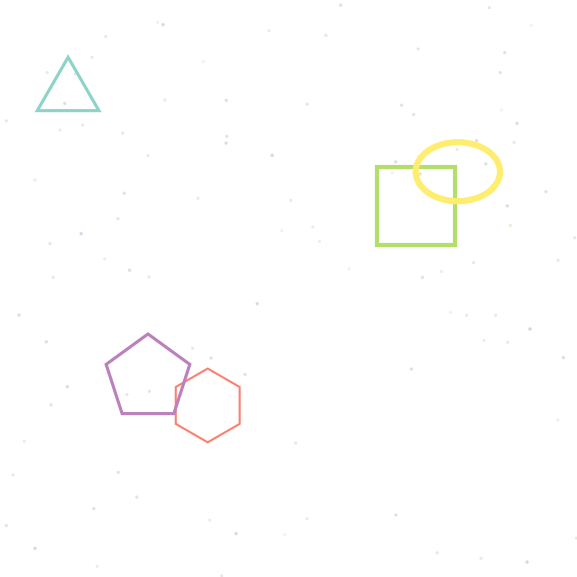[{"shape": "triangle", "thickness": 1.5, "radius": 0.31, "center": [0.118, 0.838]}, {"shape": "hexagon", "thickness": 1, "radius": 0.32, "center": [0.36, 0.297]}, {"shape": "square", "thickness": 2, "radius": 0.34, "center": [0.721, 0.643]}, {"shape": "pentagon", "thickness": 1.5, "radius": 0.38, "center": [0.256, 0.345]}, {"shape": "oval", "thickness": 3, "radius": 0.37, "center": [0.793, 0.702]}]